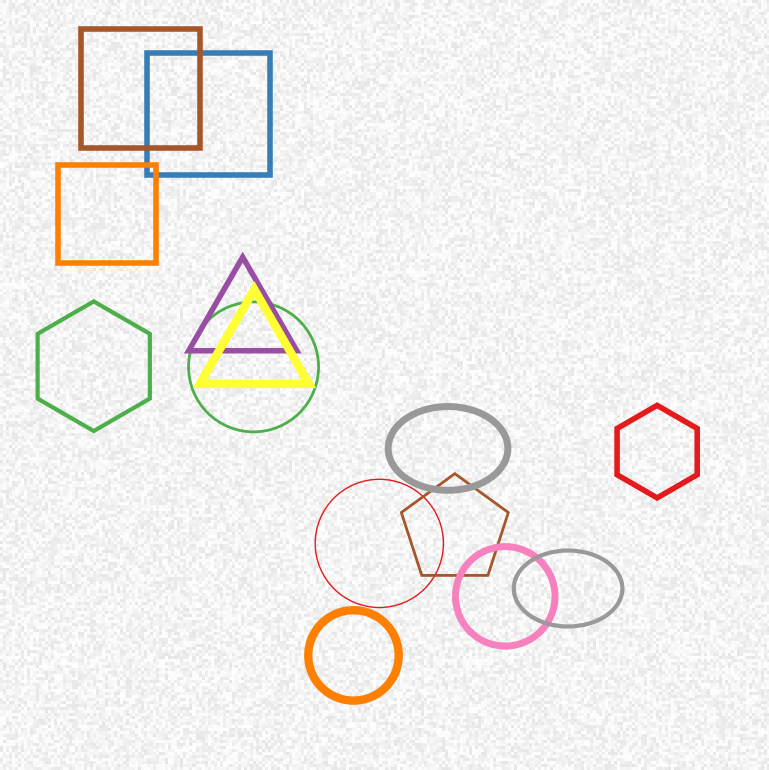[{"shape": "circle", "thickness": 0.5, "radius": 0.42, "center": [0.493, 0.294]}, {"shape": "hexagon", "thickness": 2, "radius": 0.3, "center": [0.853, 0.413]}, {"shape": "square", "thickness": 2, "radius": 0.4, "center": [0.271, 0.852]}, {"shape": "circle", "thickness": 1, "radius": 0.42, "center": [0.329, 0.524]}, {"shape": "hexagon", "thickness": 1.5, "radius": 0.42, "center": [0.122, 0.524]}, {"shape": "triangle", "thickness": 2, "radius": 0.41, "center": [0.315, 0.585]}, {"shape": "square", "thickness": 2, "radius": 0.32, "center": [0.139, 0.722]}, {"shape": "circle", "thickness": 3, "radius": 0.29, "center": [0.459, 0.149]}, {"shape": "triangle", "thickness": 3, "radius": 0.41, "center": [0.33, 0.542]}, {"shape": "pentagon", "thickness": 1, "radius": 0.37, "center": [0.591, 0.312]}, {"shape": "square", "thickness": 2, "radius": 0.39, "center": [0.182, 0.885]}, {"shape": "circle", "thickness": 2.5, "radius": 0.32, "center": [0.656, 0.226]}, {"shape": "oval", "thickness": 1.5, "radius": 0.35, "center": [0.738, 0.236]}, {"shape": "oval", "thickness": 2.5, "radius": 0.39, "center": [0.582, 0.418]}]